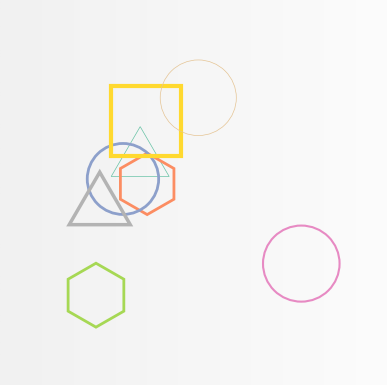[{"shape": "triangle", "thickness": 0.5, "radius": 0.43, "center": [0.362, 0.585]}, {"shape": "hexagon", "thickness": 2, "radius": 0.4, "center": [0.38, 0.522]}, {"shape": "circle", "thickness": 2, "radius": 0.46, "center": [0.317, 0.535]}, {"shape": "circle", "thickness": 1.5, "radius": 0.49, "center": [0.778, 0.315]}, {"shape": "hexagon", "thickness": 2, "radius": 0.42, "center": [0.248, 0.233]}, {"shape": "square", "thickness": 3, "radius": 0.45, "center": [0.377, 0.685]}, {"shape": "circle", "thickness": 0.5, "radius": 0.49, "center": [0.512, 0.746]}, {"shape": "triangle", "thickness": 2.5, "radius": 0.45, "center": [0.257, 0.462]}]